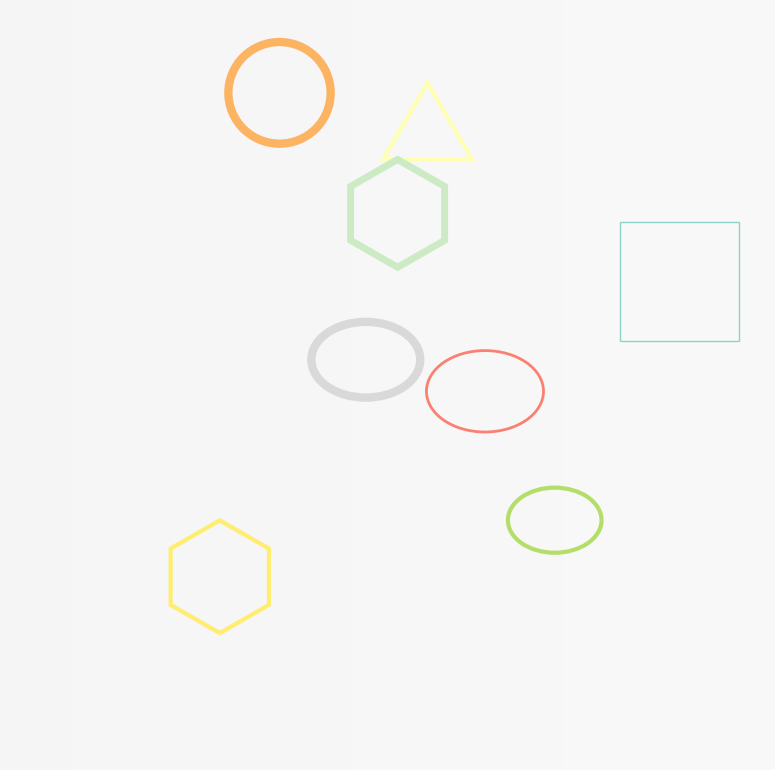[{"shape": "square", "thickness": 0.5, "radius": 0.38, "center": [0.876, 0.634]}, {"shape": "triangle", "thickness": 1.5, "radius": 0.33, "center": [0.552, 0.826]}, {"shape": "oval", "thickness": 1, "radius": 0.38, "center": [0.626, 0.492]}, {"shape": "circle", "thickness": 3, "radius": 0.33, "center": [0.361, 0.879]}, {"shape": "oval", "thickness": 1.5, "radius": 0.3, "center": [0.716, 0.324]}, {"shape": "oval", "thickness": 3, "radius": 0.35, "center": [0.472, 0.533]}, {"shape": "hexagon", "thickness": 2.5, "radius": 0.35, "center": [0.513, 0.723]}, {"shape": "hexagon", "thickness": 1.5, "radius": 0.37, "center": [0.284, 0.251]}]